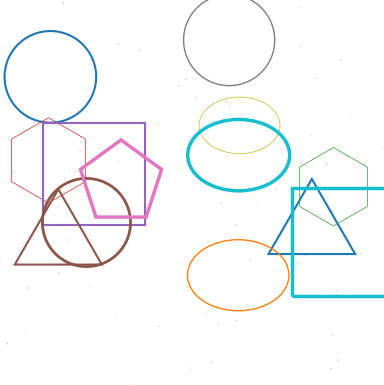[{"shape": "triangle", "thickness": 1.5, "radius": 0.65, "center": [0.81, 0.405]}, {"shape": "circle", "thickness": 1.5, "radius": 0.59, "center": [0.131, 0.8]}, {"shape": "oval", "thickness": 1, "radius": 0.66, "center": [0.619, 0.285]}, {"shape": "hexagon", "thickness": 0.5, "radius": 0.51, "center": [0.866, 0.515]}, {"shape": "hexagon", "thickness": 0.5, "radius": 0.55, "center": [0.126, 0.583]}, {"shape": "square", "thickness": 1.5, "radius": 0.66, "center": [0.244, 0.547]}, {"shape": "triangle", "thickness": 1.5, "radius": 0.65, "center": [0.151, 0.378]}, {"shape": "circle", "thickness": 2, "radius": 0.57, "center": [0.225, 0.422]}, {"shape": "pentagon", "thickness": 2.5, "radius": 0.55, "center": [0.314, 0.526]}, {"shape": "circle", "thickness": 1, "radius": 0.59, "center": [0.595, 0.896]}, {"shape": "oval", "thickness": 0.5, "radius": 0.53, "center": [0.622, 0.674]}, {"shape": "oval", "thickness": 2.5, "radius": 0.66, "center": [0.62, 0.597]}, {"shape": "square", "thickness": 2.5, "radius": 0.7, "center": [0.898, 0.371]}]